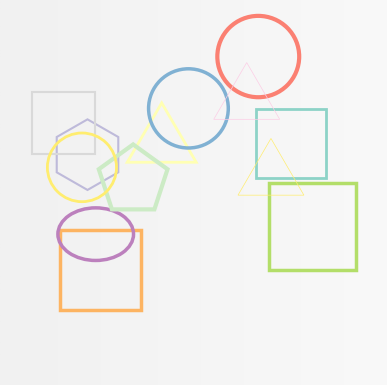[{"shape": "square", "thickness": 2, "radius": 0.45, "center": [0.751, 0.627]}, {"shape": "triangle", "thickness": 2, "radius": 0.51, "center": [0.417, 0.63]}, {"shape": "hexagon", "thickness": 1.5, "radius": 0.46, "center": [0.226, 0.598]}, {"shape": "circle", "thickness": 3, "radius": 0.53, "center": [0.666, 0.853]}, {"shape": "circle", "thickness": 2.5, "radius": 0.51, "center": [0.486, 0.718]}, {"shape": "square", "thickness": 2.5, "radius": 0.53, "center": [0.259, 0.299]}, {"shape": "square", "thickness": 2.5, "radius": 0.56, "center": [0.807, 0.413]}, {"shape": "triangle", "thickness": 0.5, "radius": 0.49, "center": [0.637, 0.739]}, {"shape": "square", "thickness": 1.5, "radius": 0.4, "center": [0.164, 0.681]}, {"shape": "oval", "thickness": 2.5, "radius": 0.49, "center": [0.247, 0.392]}, {"shape": "pentagon", "thickness": 3, "radius": 0.47, "center": [0.344, 0.532]}, {"shape": "triangle", "thickness": 0.5, "radius": 0.49, "center": [0.699, 0.542]}, {"shape": "circle", "thickness": 2, "radius": 0.45, "center": [0.211, 0.565]}]